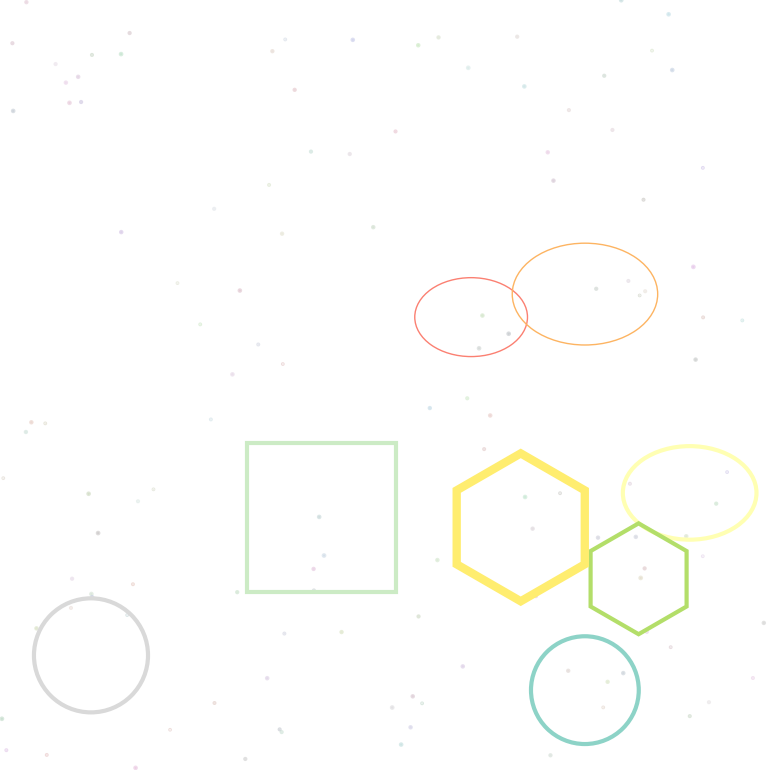[{"shape": "circle", "thickness": 1.5, "radius": 0.35, "center": [0.76, 0.104]}, {"shape": "oval", "thickness": 1.5, "radius": 0.43, "center": [0.896, 0.36]}, {"shape": "oval", "thickness": 0.5, "radius": 0.37, "center": [0.612, 0.588]}, {"shape": "oval", "thickness": 0.5, "radius": 0.47, "center": [0.76, 0.618]}, {"shape": "hexagon", "thickness": 1.5, "radius": 0.36, "center": [0.829, 0.248]}, {"shape": "circle", "thickness": 1.5, "radius": 0.37, "center": [0.118, 0.149]}, {"shape": "square", "thickness": 1.5, "radius": 0.48, "center": [0.417, 0.328]}, {"shape": "hexagon", "thickness": 3, "radius": 0.48, "center": [0.676, 0.315]}]